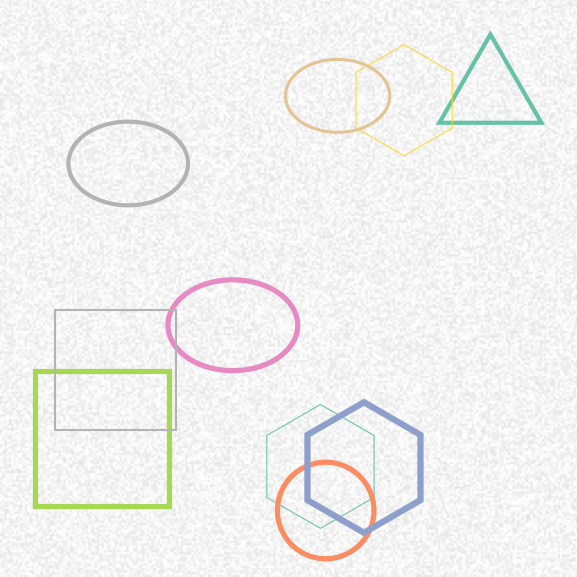[{"shape": "triangle", "thickness": 2, "radius": 0.51, "center": [0.849, 0.838]}, {"shape": "hexagon", "thickness": 0.5, "radius": 0.54, "center": [0.555, 0.191]}, {"shape": "circle", "thickness": 2.5, "radius": 0.42, "center": [0.564, 0.115]}, {"shape": "hexagon", "thickness": 3, "radius": 0.56, "center": [0.63, 0.19]}, {"shape": "oval", "thickness": 2.5, "radius": 0.56, "center": [0.403, 0.436]}, {"shape": "square", "thickness": 2.5, "radius": 0.58, "center": [0.176, 0.24]}, {"shape": "hexagon", "thickness": 0.5, "radius": 0.48, "center": [0.7, 0.826]}, {"shape": "oval", "thickness": 1.5, "radius": 0.45, "center": [0.585, 0.833]}, {"shape": "square", "thickness": 1, "radius": 0.52, "center": [0.2, 0.359]}, {"shape": "oval", "thickness": 2, "radius": 0.52, "center": [0.222, 0.716]}]